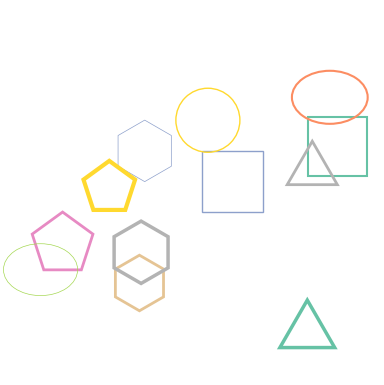[{"shape": "triangle", "thickness": 2.5, "radius": 0.41, "center": [0.798, 0.138]}, {"shape": "square", "thickness": 1.5, "radius": 0.38, "center": [0.877, 0.62]}, {"shape": "oval", "thickness": 1.5, "radius": 0.49, "center": [0.857, 0.747]}, {"shape": "square", "thickness": 1, "radius": 0.4, "center": [0.605, 0.529]}, {"shape": "hexagon", "thickness": 0.5, "radius": 0.4, "center": [0.376, 0.608]}, {"shape": "pentagon", "thickness": 2, "radius": 0.41, "center": [0.163, 0.366]}, {"shape": "oval", "thickness": 0.5, "radius": 0.48, "center": [0.105, 0.3]}, {"shape": "pentagon", "thickness": 3, "radius": 0.35, "center": [0.284, 0.512]}, {"shape": "circle", "thickness": 1, "radius": 0.42, "center": [0.54, 0.688]}, {"shape": "hexagon", "thickness": 2, "radius": 0.36, "center": [0.362, 0.265]}, {"shape": "triangle", "thickness": 2, "radius": 0.38, "center": [0.811, 0.558]}, {"shape": "hexagon", "thickness": 2.5, "radius": 0.4, "center": [0.366, 0.345]}]